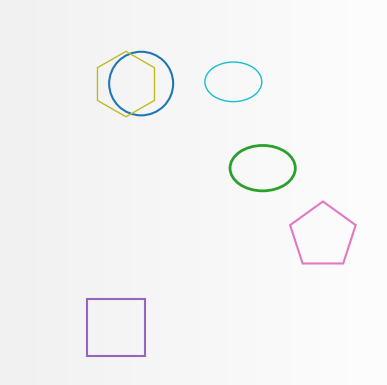[{"shape": "circle", "thickness": 1.5, "radius": 0.41, "center": [0.364, 0.783]}, {"shape": "oval", "thickness": 2, "radius": 0.42, "center": [0.678, 0.563]}, {"shape": "square", "thickness": 1.5, "radius": 0.37, "center": [0.299, 0.149]}, {"shape": "pentagon", "thickness": 1.5, "radius": 0.45, "center": [0.833, 0.388]}, {"shape": "hexagon", "thickness": 1, "radius": 0.42, "center": [0.325, 0.782]}, {"shape": "oval", "thickness": 1, "radius": 0.37, "center": [0.602, 0.787]}]